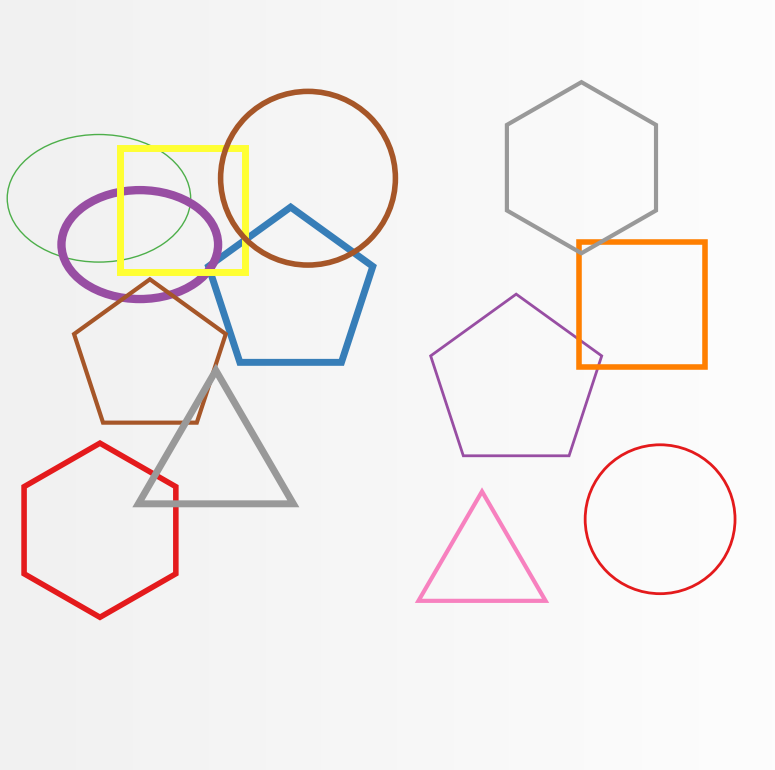[{"shape": "hexagon", "thickness": 2, "radius": 0.57, "center": [0.129, 0.311]}, {"shape": "circle", "thickness": 1, "radius": 0.48, "center": [0.852, 0.326]}, {"shape": "pentagon", "thickness": 2.5, "radius": 0.56, "center": [0.375, 0.62]}, {"shape": "oval", "thickness": 0.5, "radius": 0.59, "center": [0.128, 0.742]}, {"shape": "oval", "thickness": 3, "radius": 0.51, "center": [0.18, 0.682]}, {"shape": "pentagon", "thickness": 1, "radius": 0.58, "center": [0.666, 0.502]}, {"shape": "square", "thickness": 2, "radius": 0.41, "center": [0.828, 0.604]}, {"shape": "square", "thickness": 2.5, "radius": 0.4, "center": [0.235, 0.727]}, {"shape": "circle", "thickness": 2, "radius": 0.56, "center": [0.397, 0.769]}, {"shape": "pentagon", "thickness": 1.5, "radius": 0.51, "center": [0.193, 0.534]}, {"shape": "triangle", "thickness": 1.5, "radius": 0.47, "center": [0.622, 0.267]}, {"shape": "triangle", "thickness": 2.5, "radius": 0.58, "center": [0.279, 0.403]}, {"shape": "hexagon", "thickness": 1.5, "radius": 0.56, "center": [0.75, 0.782]}]